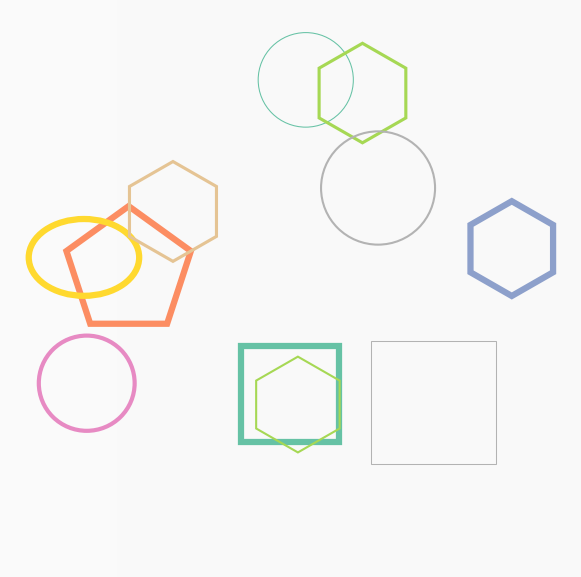[{"shape": "circle", "thickness": 0.5, "radius": 0.41, "center": [0.526, 0.861]}, {"shape": "square", "thickness": 3, "radius": 0.42, "center": [0.499, 0.317]}, {"shape": "pentagon", "thickness": 3, "radius": 0.56, "center": [0.221, 0.53]}, {"shape": "hexagon", "thickness": 3, "radius": 0.41, "center": [0.88, 0.569]}, {"shape": "circle", "thickness": 2, "radius": 0.41, "center": [0.149, 0.336]}, {"shape": "hexagon", "thickness": 1, "radius": 0.41, "center": [0.513, 0.299]}, {"shape": "hexagon", "thickness": 1.5, "radius": 0.43, "center": [0.624, 0.838]}, {"shape": "oval", "thickness": 3, "radius": 0.48, "center": [0.144, 0.553]}, {"shape": "hexagon", "thickness": 1.5, "radius": 0.43, "center": [0.298, 0.633]}, {"shape": "circle", "thickness": 1, "radius": 0.49, "center": [0.65, 0.674]}, {"shape": "square", "thickness": 0.5, "radius": 0.53, "center": [0.746, 0.302]}]